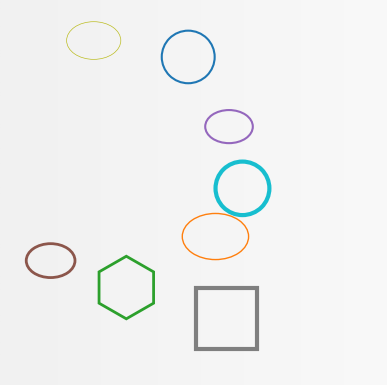[{"shape": "circle", "thickness": 1.5, "radius": 0.34, "center": [0.486, 0.852]}, {"shape": "oval", "thickness": 1, "radius": 0.43, "center": [0.556, 0.386]}, {"shape": "hexagon", "thickness": 2, "radius": 0.41, "center": [0.326, 0.253]}, {"shape": "oval", "thickness": 1.5, "radius": 0.31, "center": [0.591, 0.671]}, {"shape": "oval", "thickness": 2, "radius": 0.31, "center": [0.131, 0.323]}, {"shape": "square", "thickness": 3, "radius": 0.39, "center": [0.585, 0.172]}, {"shape": "oval", "thickness": 0.5, "radius": 0.35, "center": [0.242, 0.895]}, {"shape": "circle", "thickness": 3, "radius": 0.35, "center": [0.626, 0.511]}]